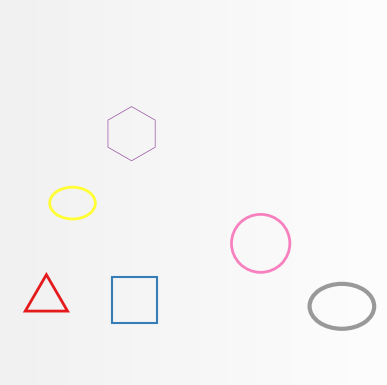[{"shape": "triangle", "thickness": 2, "radius": 0.32, "center": [0.12, 0.224]}, {"shape": "square", "thickness": 1.5, "radius": 0.3, "center": [0.347, 0.22]}, {"shape": "hexagon", "thickness": 0.5, "radius": 0.35, "center": [0.34, 0.653]}, {"shape": "oval", "thickness": 2, "radius": 0.29, "center": [0.187, 0.472]}, {"shape": "circle", "thickness": 2, "radius": 0.38, "center": [0.673, 0.368]}, {"shape": "oval", "thickness": 3, "radius": 0.42, "center": [0.882, 0.204]}]